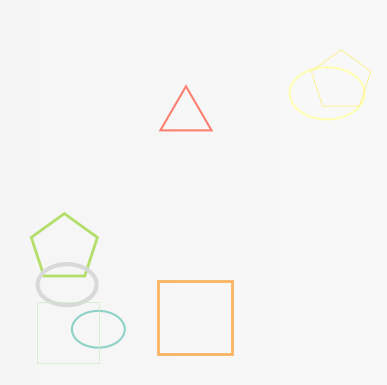[{"shape": "oval", "thickness": 1.5, "radius": 0.34, "center": [0.254, 0.145]}, {"shape": "oval", "thickness": 1.5, "radius": 0.48, "center": [0.844, 0.758]}, {"shape": "triangle", "thickness": 1.5, "radius": 0.38, "center": [0.48, 0.699]}, {"shape": "square", "thickness": 2, "radius": 0.47, "center": [0.504, 0.175]}, {"shape": "pentagon", "thickness": 2, "radius": 0.45, "center": [0.166, 0.356]}, {"shape": "oval", "thickness": 3, "radius": 0.38, "center": [0.173, 0.261]}, {"shape": "square", "thickness": 0.5, "radius": 0.4, "center": [0.175, 0.137]}, {"shape": "pentagon", "thickness": 0.5, "radius": 0.4, "center": [0.88, 0.79]}]